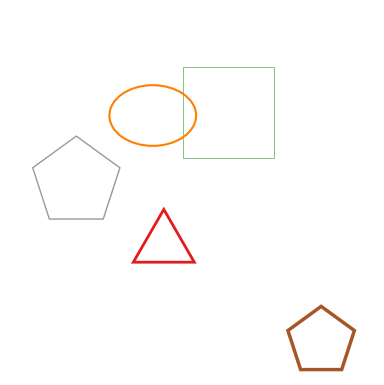[{"shape": "triangle", "thickness": 2, "radius": 0.46, "center": [0.425, 0.365]}, {"shape": "square", "thickness": 0.5, "radius": 0.59, "center": [0.594, 0.709]}, {"shape": "oval", "thickness": 1.5, "radius": 0.56, "center": [0.397, 0.7]}, {"shape": "pentagon", "thickness": 2.5, "radius": 0.45, "center": [0.834, 0.113]}, {"shape": "pentagon", "thickness": 1, "radius": 0.6, "center": [0.198, 0.527]}]